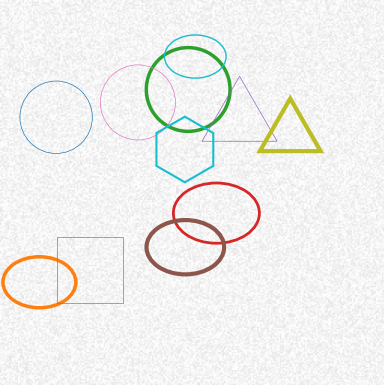[{"shape": "circle", "thickness": 0.5, "radius": 0.47, "center": [0.146, 0.695]}, {"shape": "oval", "thickness": 2.5, "radius": 0.47, "center": [0.102, 0.267]}, {"shape": "circle", "thickness": 2.5, "radius": 0.54, "center": [0.489, 0.768]}, {"shape": "oval", "thickness": 2, "radius": 0.56, "center": [0.562, 0.446]}, {"shape": "triangle", "thickness": 0.5, "radius": 0.56, "center": [0.622, 0.689]}, {"shape": "oval", "thickness": 3, "radius": 0.5, "center": [0.481, 0.358]}, {"shape": "circle", "thickness": 0.5, "radius": 0.49, "center": [0.358, 0.734]}, {"shape": "square", "thickness": 0.5, "radius": 0.43, "center": [0.234, 0.299]}, {"shape": "triangle", "thickness": 3, "radius": 0.46, "center": [0.754, 0.653]}, {"shape": "hexagon", "thickness": 1.5, "radius": 0.43, "center": [0.48, 0.612]}, {"shape": "oval", "thickness": 1, "radius": 0.4, "center": [0.507, 0.853]}]